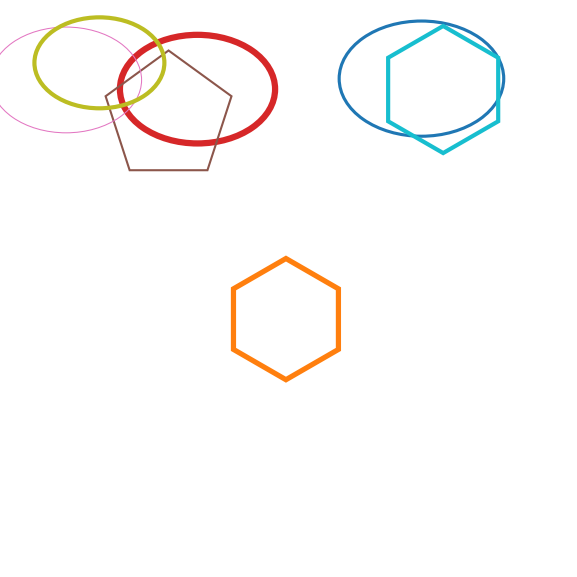[{"shape": "oval", "thickness": 1.5, "radius": 0.71, "center": [0.73, 0.863]}, {"shape": "hexagon", "thickness": 2.5, "radius": 0.52, "center": [0.495, 0.447]}, {"shape": "oval", "thickness": 3, "radius": 0.67, "center": [0.342, 0.845]}, {"shape": "pentagon", "thickness": 1, "radius": 0.57, "center": [0.292, 0.797]}, {"shape": "oval", "thickness": 0.5, "radius": 0.65, "center": [0.114, 0.861]}, {"shape": "oval", "thickness": 2, "radius": 0.56, "center": [0.172, 0.89]}, {"shape": "hexagon", "thickness": 2, "radius": 0.55, "center": [0.767, 0.844]}]